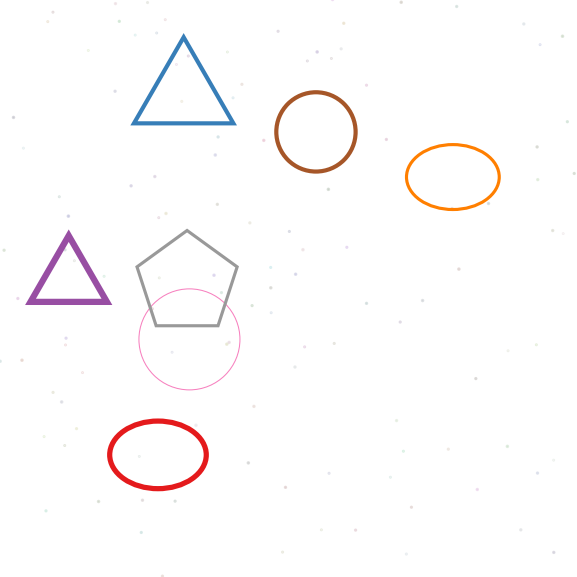[{"shape": "oval", "thickness": 2.5, "radius": 0.42, "center": [0.274, 0.211]}, {"shape": "triangle", "thickness": 2, "radius": 0.5, "center": [0.318, 0.835]}, {"shape": "triangle", "thickness": 3, "radius": 0.38, "center": [0.119, 0.515]}, {"shape": "oval", "thickness": 1.5, "radius": 0.4, "center": [0.784, 0.693]}, {"shape": "circle", "thickness": 2, "radius": 0.34, "center": [0.547, 0.771]}, {"shape": "circle", "thickness": 0.5, "radius": 0.44, "center": [0.328, 0.411]}, {"shape": "pentagon", "thickness": 1.5, "radius": 0.46, "center": [0.324, 0.509]}]